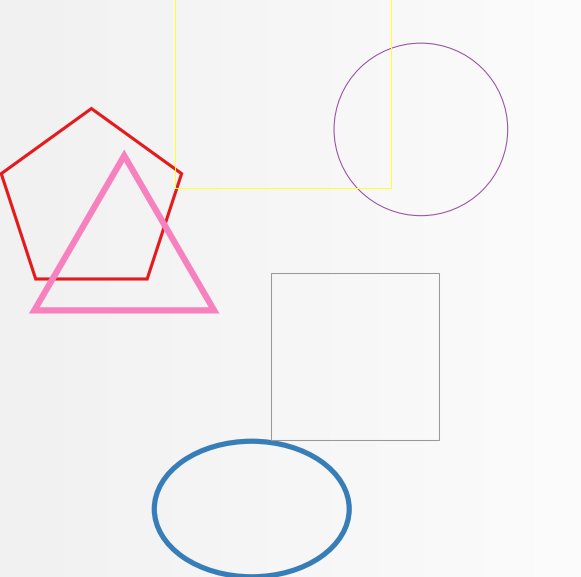[{"shape": "pentagon", "thickness": 1.5, "radius": 0.82, "center": [0.157, 0.648]}, {"shape": "oval", "thickness": 2.5, "radius": 0.84, "center": [0.433, 0.118]}, {"shape": "circle", "thickness": 0.5, "radius": 0.75, "center": [0.724, 0.775]}, {"shape": "square", "thickness": 0.5, "radius": 0.93, "center": [0.487, 0.859]}, {"shape": "triangle", "thickness": 3, "radius": 0.89, "center": [0.214, 0.551]}, {"shape": "square", "thickness": 0.5, "radius": 0.72, "center": [0.611, 0.382]}]